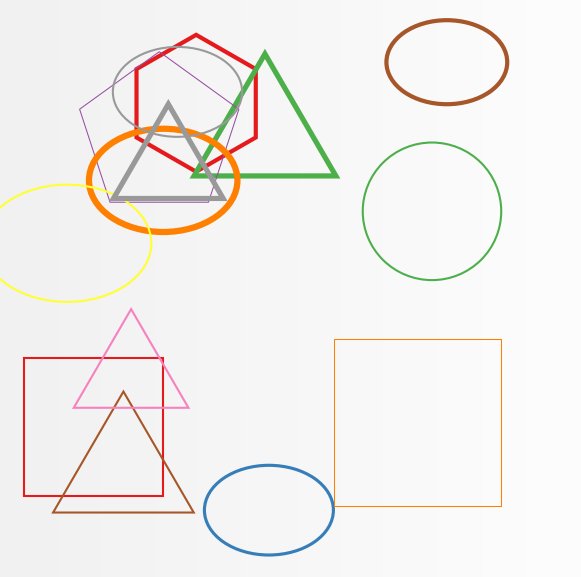[{"shape": "square", "thickness": 1, "radius": 0.6, "center": [0.161, 0.26]}, {"shape": "hexagon", "thickness": 2, "radius": 0.59, "center": [0.337, 0.82]}, {"shape": "oval", "thickness": 1.5, "radius": 0.55, "center": [0.463, 0.116]}, {"shape": "triangle", "thickness": 2.5, "radius": 0.7, "center": [0.456, 0.765]}, {"shape": "circle", "thickness": 1, "radius": 0.6, "center": [0.743, 0.633]}, {"shape": "pentagon", "thickness": 0.5, "radius": 0.72, "center": [0.274, 0.766]}, {"shape": "square", "thickness": 0.5, "radius": 0.72, "center": [0.719, 0.268]}, {"shape": "oval", "thickness": 3, "radius": 0.64, "center": [0.281, 0.687]}, {"shape": "oval", "thickness": 1, "radius": 0.72, "center": [0.115, 0.578]}, {"shape": "oval", "thickness": 2, "radius": 0.52, "center": [0.769, 0.891]}, {"shape": "triangle", "thickness": 1, "radius": 0.7, "center": [0.212, 0.181]}, {"shape": "triangle", "thickness": 1, "radius": 0.57, "center": [0.226, 0.35]}, {"shape": "oval", "thickness": 1, "radius": 0.56, "center": [0.305, 0.84]}, {"shape": "triangle", "thickness": 2.5, "radius": 0.54, "center": [0.29, 0.71]}]